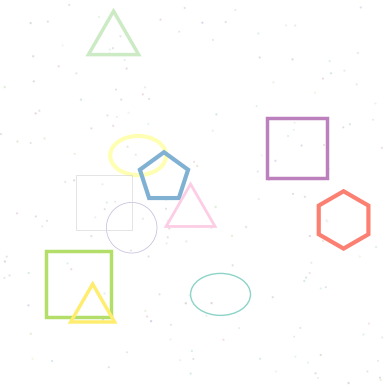[{"shape": "oval", "thickness": 1, "radius": 0.39, "center": [0.573, 0.235]}, {"shape": "oval", "thickness": 3, "radius": 0.36, "center": [0.359, 0.596]}, {"shape": "circle", "thickness": 0.5, "radius": 0.33, "center": [0.342, 0.409]}, {"shape": "hexagon", "thickness": 3, "radius": 0.37, "center": [0.892, 0.429]}, {"shape": "pentagon", "thickness": 3, "radius": 0.33, "center": [0.426, 0.539]}, {"shape": "square", "thickness": 2.5, "radius": 0.43, "center": [0.204, 0.261]}, {"shape": "triangle", "thickness": 2, "radius": 0.37, "center": [0.495, 0.448]}, {"shape": "square", "thickness": 0.5, "radius": 0.36, "center": [0.27, 0.475]}, {"shape": "square", "thickness": 2.5, "radius": 0.39, "center": [0.771, 0.616]}, {"shape": "triangle", "thickness": 2.5, "radius": 0.38, "center": [0.295, 0.896]}, {"shape": "triangle", "thickness": 2.5, "radius": 0.33, "center": [0.241, 0.197]}]